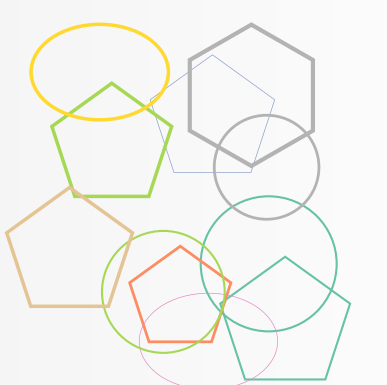[{"shape": "circle", "thickness": 1.5, "radius": 0.88, "center": [0.693, 0.315]}, {"shape": "pentagon", "thickness": 1.5, "radius": 0.88, "center": [0.736, 0.157]}, {"shape": "pentagon", "thickness": 2, "radius": 0.69, "center": [0.465, 0.223]}, {"shape": "pentagon", "thickness": 0.5, "radius": 0.84, "center": [0.548, 0.689]}, {"shape": "oval", "thickness": 0.5, "radius": 0.89, "center": [0.538, 0.113]}, {"shape": "pentagon", "thickness": 2.5, "radius": 0.81, "center": [0.288, 0.621]}, {"shape": "circle", "thickness": 1.5, "radius": 0.79, "center": [0.422, 0.242]}, {"shape": "oval", "thickness": 2.5, "radius": 0.89, "center": [0.257, 0.813]}, {"shape": "pentagon", "thickness": 2.5, "radius": 0.85, "center": [0.18, 0.342]}, {"shape": "hexagon", "thickness": 3, "radius": 0.92, "center": [0.649, 0.752]}, {"shape": "circle", "thickness": 2, "radius": 0.68, "center": [0.688, 0.566]}]